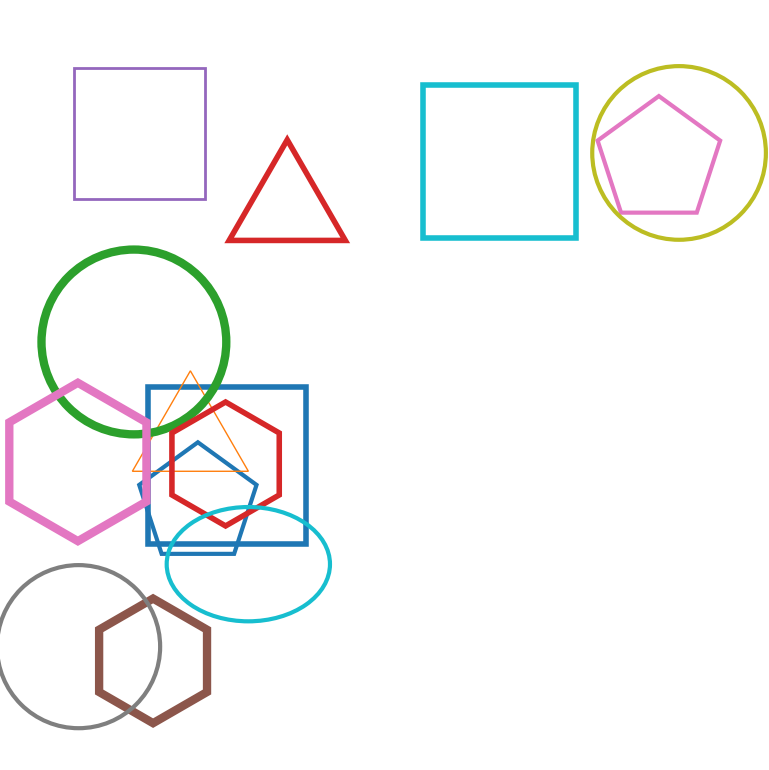[{"shape": "square", "thickness": 2, "radius": 0.51, "center": [0.295, 0.396]}, {"shape": "pentagon", "thickness": 1.5, "radius": 0.4, "center": [0.257, 0.346]}, {"shape": "triangle", "thickness": 0.5, "radius": 0.43, "center": [0.247, 0.431]}, {"shape": "circle", "thickness": 3, "radius": 0.6, "center": [0.174, 0.556]}, {"shape": "hexagon", "thickness": 2, "radius": 0.4, "center": [0.293, 0.397]}, {"shape": "triangle", "thickness": 2, "radius": 0.44, "center": [0.373, 0.731]}, {"shape": "square", "thickness": 1, "radius": 0.42, "center": [0.181, 0.827]}, {"shape": "hexagon", "thickness": 3, "radius": 0.4, "center": [0.199, 0.142]}, {"shape": "pentagon", "thickness": 1.5, "radius": 0.42, "center": [0.856, 0.792]}, {"shape": "hexagon", "thickness": 3, "radius": 0.51, "center": [0.101, 0.4]}, {"shape": "circle", "thickness": 1.5, "radius": 0.53, "center": [0.102, 0.16]}, {"shape": "circle", "thickness": 1.5, "radius": 0.56, "center": [0.882, 0.801]}, {"shape": "square", "thickness": 2, "radius": 0.5, "center": [0.649, 0.79]}, {"shape": "oval", "thickness": 1.5, "radius": 0.53, "center": [0.323, 0.267]}]